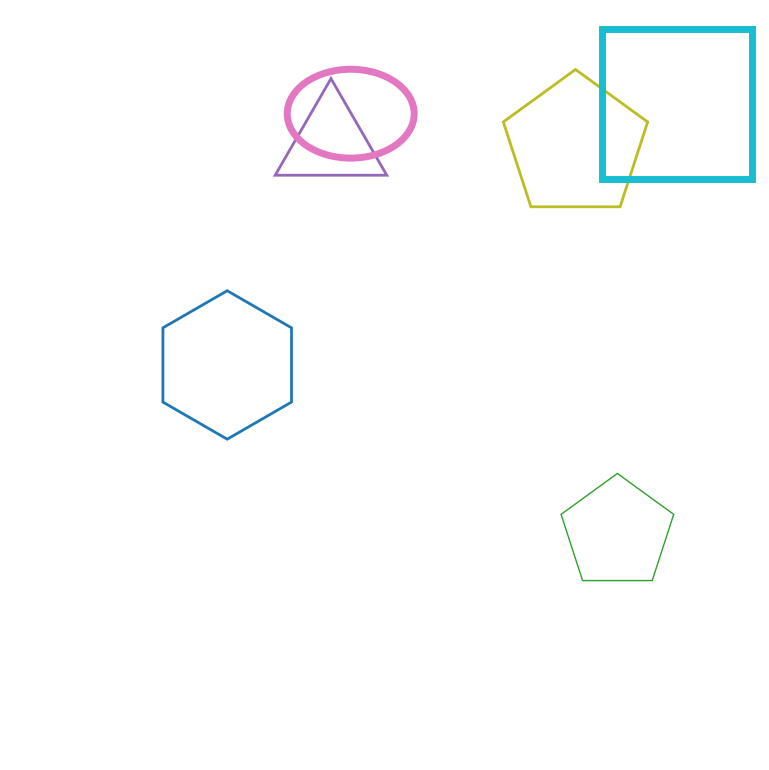[{"shape": "hexagon", "thickness": 1, "radius": 0.48, "center": [0.295, 0.526]}, {"shape": "pentagon", "thickness": 0.5, "radius": 0.38, "center": [0.802, 0.308]}, {"shape": "triangle", "thickness": 1, "radius": 0.42, "center": [0.43, 0.814]}, {"shape": "oval", "thickness": 2.5, "radius": 0.41, "center": [0.455, 0.852]}, {"shape": "pentagon", "thickness": 1, "radius": 0.49, "center": [0.747, 0.811]}, {"shape": "square", "thickness": 2.5, "radius": 0.49, "center": [0.879, 0.864]}]